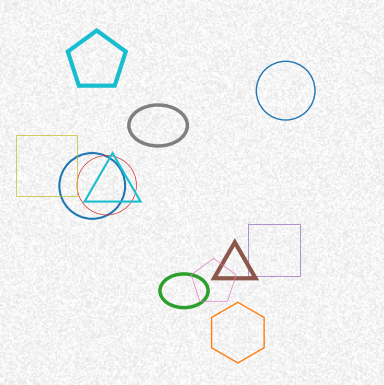[{"shape": "circle", "thickness": 1, "radius": 0.38, "center": [0.742, 0.765]}, {"shape": "circle", "thickness": 1.5, "radius": 0.43, "center": [0.24, 0.517]}, {"shape": "hexagon", "thickness": 1, "radius": 0.39, "center": [0.618, 0.136]}, {"shape": "oval", "thickness": 2.5, "radius": 0.31, "center": [0.478, 0.245]}, {"shape": "circle", "thickness": 0.5, "radius": 0.39, "center": [0.277, 0.519]}, {"shape": "square", "thickness": 0.5, "radius": 0.34, "center": [0.713, 0.35]}, {"shape": "triangle", "thickness": 3, "radius": 0.31, "center": [0.61, 0.308]}, {"shape": "pentagon", "thickness": 0.5, "radius": 0.31, "center": [0.555, 0.267]}, {"shape": "oval", "thickness": 2.5, "radius": 0.38, "center": [0.411, 0.674]}, {"shape": "square", "thickness": 0.5, "radius": 0.4, "center": [0.12, 0.571]}, {"shape": "triangle", "thickness": 1.5, "radius": 0.42, "center": [0.292, 0.518]}, {"shape": "pentagon", "thickness": 3, "radius": 0.4, "center": [0.251, 0.842]}]